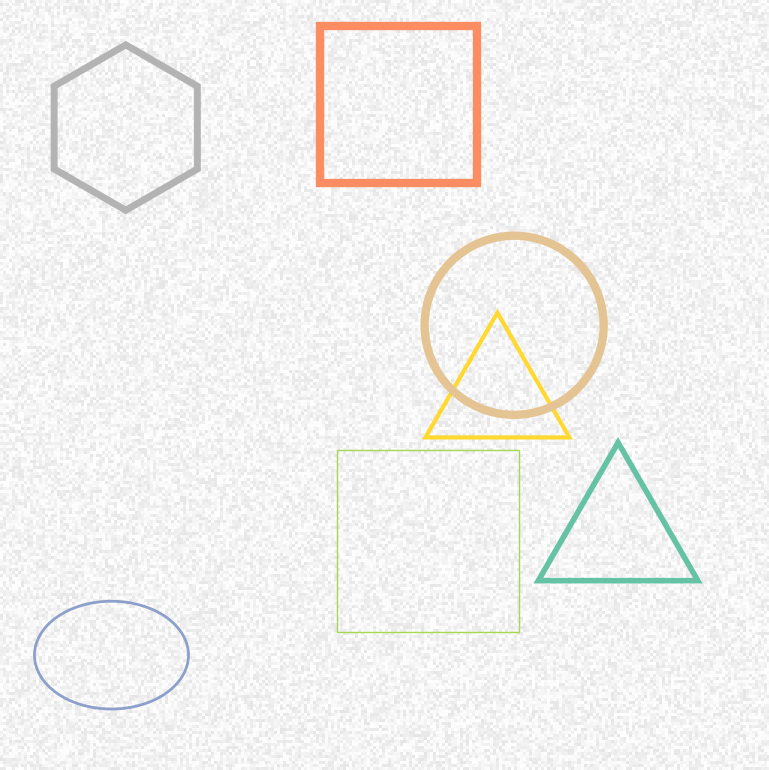[{"shape": "triangle", "thickness": 2, "radius": 0.6, "center": [0.803, 0.306]}, {"shape": "square", "thickness": 3, "radius": 0.51, "center": [0.518, 0.864]}, {"shape": "oval", "thickness": 1, "radius": 0.5, "center": [0.145, 0.149]}, {"shape": "square", "thickness": 0.5, "radius": 0.59, "center": [0.556, 0.297]}, {"shape": "triangle", "thickness": 1.5, "radius": 0.54, "center": [0.646, 0.486]}, {"shape": "circle", "thickness": 3, "radius": 0.58, "center": [0.668, 0.578]}, {"shape": "hexagon", "thickness": 2.5, "radius": 0.54, "center": [0.163, 0.834]}]